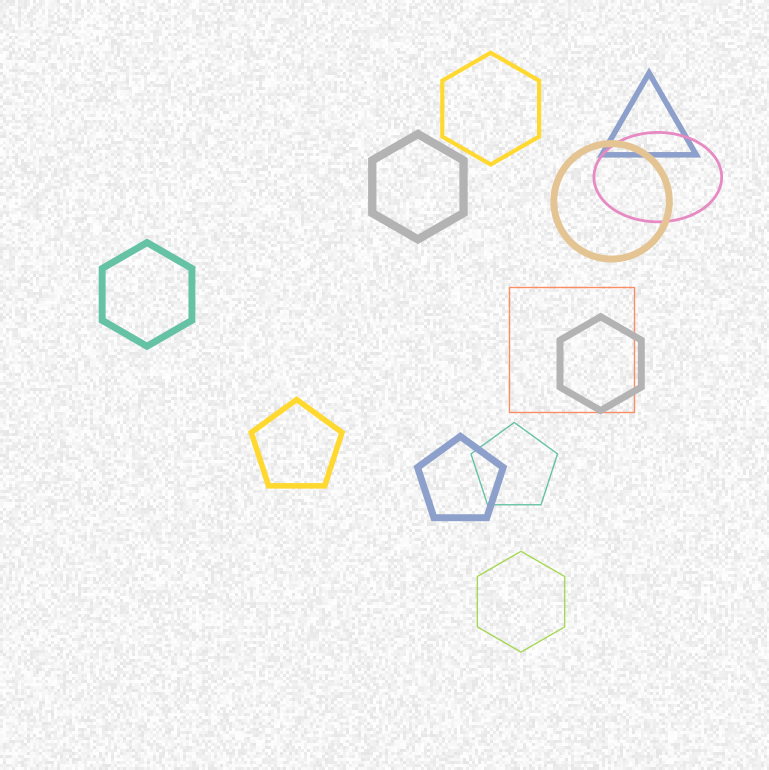[{"shape": "pentagon", "thickness": 0.5, "radius": 0.3, "center": [0.668, 0.392]}, {"shape": "hexagon", "thickness": 2.5, "radius": 0.34, "center": [0.191, 0.618]}, {"shape": "square", "thickness": 0.5, "radius": 0.41, "center": [0.742, 0.546]}, {"shape": "pentagon", "thickness": 2.5, "radius": 0.29, "center": [0.598, 0.375]}, {"shape": "triangle", "thickness": 2, "radius": 0.35, "center": [0.843, 0.834]}, {"shape": "oval", "thickness": 1, "radius": 0.41, "center": [0.854, 0.77]}, {"shape": "hexagon", "thickness": 0.5, "radius": 0.33, "center": [0.677, 0.219]}, {"shape": "hexagon", "thickness": 1.5, "radius": 0.36, "center": [0.637, 0.859]}, {"shape": "pentagon", "thickness": 2, "radius": 0.31, "center": [0.385, 0.419]}, {"shape": "circle", "thickness": 2.5, "radius": 0.37, "center": [0.794, 0.739]}, {"shape": "hexagon", "thickness": 3, "radius": 0.34, "center": [0.543, 0.758]}, {"shape": "hexagon", "thickness": 2.5, "radius": 0.3, "center": [0.78, 0.528]}]